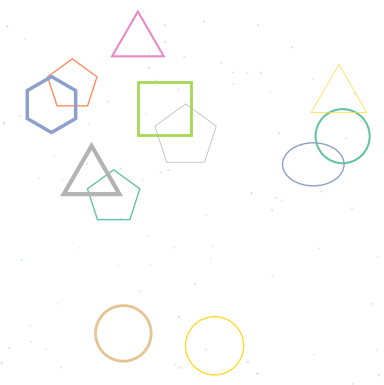[{"shape": "circle", "thickness": 1.5, "radius": 0.35, "center": [0.89, 0.646]}, {"shape": "pentagon", "thickness": 1, "radius": 0.36, "center": [0.295, 0.487]}, {"shape": "pentagon", "thickness": 1, "radius": 0.34, "center": [0.188, 0.78]}, {"shape": "hexagon", "thickness": 2.5, "radius": 0.36, "center": [0.134, 0.728]}, {"shape": "oval", "thickness": 1, "radius": 0.4, "center": [0.814, 0.573]}, {"shape": "triangle", "thickness": 1.5, "radius": 0.39, "center": [0.358, 0.892]}, {"shape": "square", "thickness": 2, "radius": 0.35, "center": [0.428, 0.718]}, {"shape": "triangle", "thickness": 0.5, "radius": 0.42, "center": [0.88, 0.749]}, {"shape": "circle", "thickness": 1, "radius": 0.38, "center": [0.557, 0.102]}, {"shape": "circle", "thickness": 2, "radius": 0.36, "center": [0.32, 0.134]}, {"shape": "pentagon", "thickness": 0.5, "radius": 0.42, "center": [0.482, 0.646]}, {"shape": "triangle", "thickness": 3, "radius": 0.42, "center": [0.238, 0.538]}]